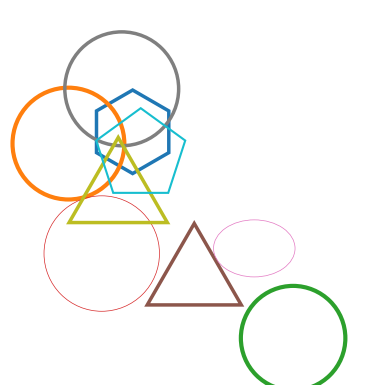[{"shape": "hexagon", "thickness": 2.5, "radius": 0.54, "center": [0.345, 0.658]}, {"shape": "circle", "thickness": 3, "radius": 0.73, "center": [0.178, 0.627]}, {"shape": "circle", "thickness": 3, "radius": 0.68, "center": [0.761, 0.122]}, {"shape": "circle", "thickness": 0.5, "radius": 0.75, "center": [0.264, 0.341]}, {"shape": "triangle", "thickness": 2.5, "radius": 0.71, "center": [0.505, 0.278]}, {"shape": "oval", "thickness": 0.5, "radius": 0.53, "center": [0.661, 0.355]}, {"shape": "circle", "thickness": 2.5, "radius": 0.74, "center": [0.316, 0.769]}, {"shape": "triangle", "thickness": 2.5, "radius": 0.74, "center": [0.307, 0.496]}, {"shape": "pentagon", "thickness": 1.5, "radius": 0.61, "center": [0.366, 0.597]}]